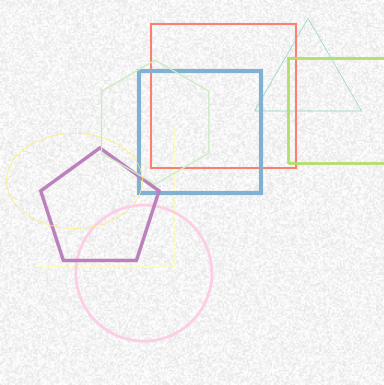[{"shape": "triangle", "thickness": 0.5, "radius": 0.8, "center": [0.8, 0.792]}, {"shape": "square", "thickness": 0.5, "radius": 0.9, "center": [0.271, 0.49]}, {"shape": "square", "thickness": 1.5, "radius": 0.94, "center": [0.581, 0.751]}, {"shape": "square", "thickness": 3, "radius": 0.79, "center": [0.519, 0.658]}, {"shape": "square", "thickness": 2, "radius": 0.68, "center": [0.885, 0.712]}, {"shape": "circle", "thickness": 2, "radius": 0.88, "center": [0.374, 0.291]}, {"shape": "pentagon", "thickness": 2.5, "radius": 0.81, "center": [0.259, 0.454]}, {"shape": "hexagon", "thickness": 1, "radius": 0.81, "center": [0.403, 0.683]}, {"shape": "oval", "thickness": 0.5, "radius": 0.88, "center": [0.194, 0.53]}]